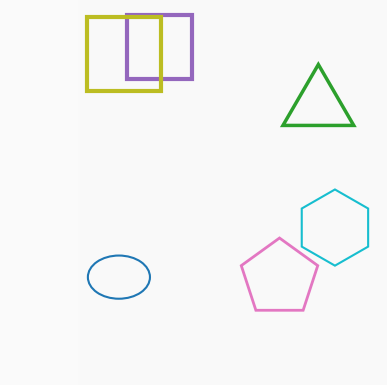[{"shape": "oval", "thickness": 1.5, "radius": 0.4, "center": [0.307, 0.28]}, {"shape": "triangle", "thickness": 2.5, "radius": 0.53, "center": [0.822, 0.727]}, {"shape": "square", "thickness": 3, "radius": 0.42, "center": [0.411, 0.879]}, {"shape": "pentagon", "thickness": 2, "radius": 0.52, "center": [0.721, 0.278]}, {"shape": "square", "thickness": 3, "radius": 0.48, "center": [0.321, 0.859]}, {"shape": "hexagon", "thickness": 1.5, "radius": 0.49, "center": [0.864, 0.409]}]